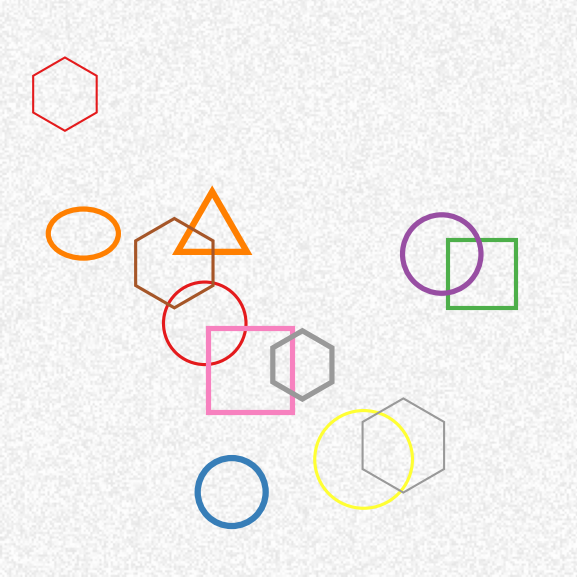[{"shape": "hexagon", "thickness": 1, "radius": 0.32, "center": [0.112, 0.836]}, {"shape": "circle", "thickness": 1.5, "radius": 0.36, "center": [0.355, 0.439]}, {"shape": "circle", "thickness": 3, "radius": 0.29, "center": [0.401, 0.147]}, {"shape": "square", "thickness": 2, "radius": 0.3, "center": [0.835, 0.525]}, {"shape": "circle", "thickness": 2.5, "radius": 0.34, "center": [0.765, 0.559]}, {"shape": "oval", "thickness": 2.5, "radius": 0.3, "center": [0.144, 0.595]}, {"shape": "triangle", "thickness": 3, "radius": 0.35, "center": [0.367, 0.598]}, {"shape": "circle", "thickness": 1.5, "radius": 0.42, "center": [0.63, 0.204]}, {"shape": "hexagon", "thickness": 1.5, "radius": 0.39, "center": [0.302, 0.543]}, {"shape": "square", "thickness": 2.5, "radius": 0.36, "center": [0.432, 0.359]}, {"shape": "hexagon", "thickness": 2.5, "radius": 0.3, "center": [0.524, 0.367]}, {"shape": "hexagon", "thickness": 1, "radius": 0.41, "center": [0.698, 0.228]}]